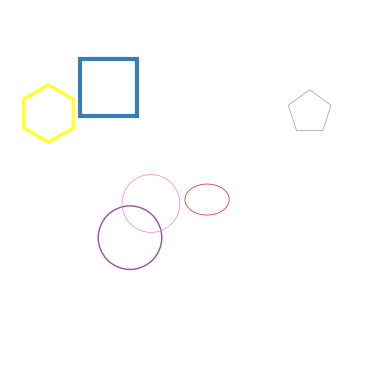[{"shape": "oval", "thickness": 0.5, "radius": 0.29, "center": [0.538, 0.482]}, {"shape": "square", "thickness": 3, "radius": 0.37, "center": [0.281, 0.774]}, {"shape": "circle", "thickness": 1, "radius": 0.41, "center": [0.338, 0.383]}, {"shape": "hexagon", "thickness": 2.5, "radius": 0.37, "center": [0.126, 0.705]}, {"shape": "circle", "thickness": 0.5, "radius": 0.38, "center": [0.392, 0.472]}, {"shape": "pentagon", "thickness": 0.5, "radius": 0.29, "center": [0.804, 0.708]}]